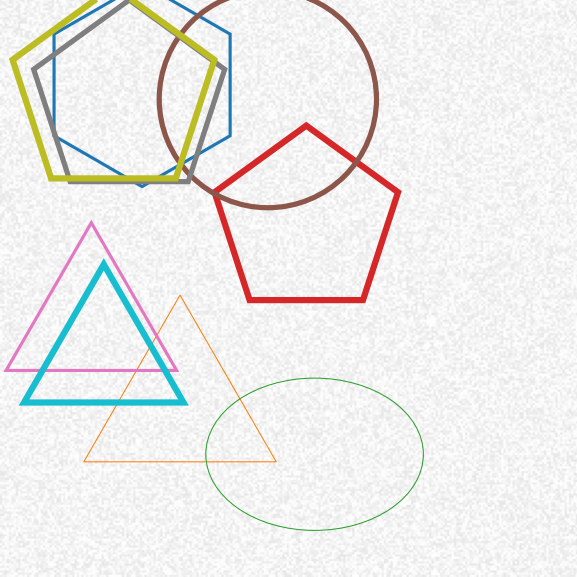[{"shape": "hexagon", "thickness": 1.5, "radius": 0.88, "center": [0.246, 0.852]}, {"shape": "triangle", "thickness": 0.5, "radius": 0.96, "center": [0.312, 0.296]}, {"shape": "oval", "thickness": 0.5, "radius": 0.94, "center": [0.545, 0.213]}, {"shape": "pentagon", "thickness": 3, "radius": 0.84, "center": [0.53, 0.615]}, {"shape": "circle", "thickness": 2.5, "radius": 0.94, "center": [0.464, 0.828]}, {"shape": "triangle", "thickness": 1.5, "radius": 0.85, "center": [0.158, 0.443]}, {"shape": "pentagon", "thickness": 2.5, "radius": 0.87, "center": [0.224, 0.825]}, {"shape": "pentagon", "thickness": 3, "radius": 0.92, "center": [0.196, 0.839]}, {"shape": "triangle", "thickness": 3, "radius": 0.8, "center": [0.18, 0.382]}]